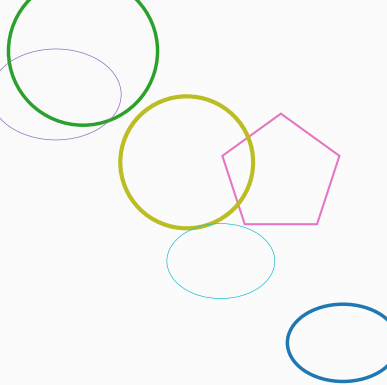[{"shape": "oval", "thickness": 2.5, "radius": 0.72, "center": [0.885, 0.11]}, {"shape": "circle", "thickness": 2.5, "radius": 0.96, "center": [0.214, 0.867]}, {"shape": "oval", "thickness": 0.5, "radius": 0.84, "center": [0.144, 0.755]}, {"shape": "pentagon", "thickness": 1.5, "radius": 0.79, "center": [0.725, 0.546]}, {"shape": "circle", "thickness": 3, "radius": 0.86, "center": [0.482, 0.578]}, {"shape": "oval", "thickness": 0.5, "radius": 0.7, "center": [0.57, 0.322]}]